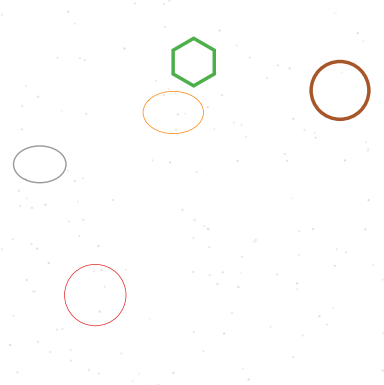[{"shape": "circle", "thickness": 0.5, "radius": 0.4, "center": [0.248, 0.234]}, {"shape": "hexagon", "thickness": 2.5, "radius": 0.31, "center": [0.503, 0.839]}, {"shape": "oval", "thickness": 0.5, "radius": 0.39, "center": [0.45, 0.708]}, {"shape": "circle", "thickness": 2.5, "radius": 0.38, "center": [0.883, 0.765]}, {"shape": "oval", "thickness": 1, "radius": 0.34, "center": [0.103, 0.573]}]